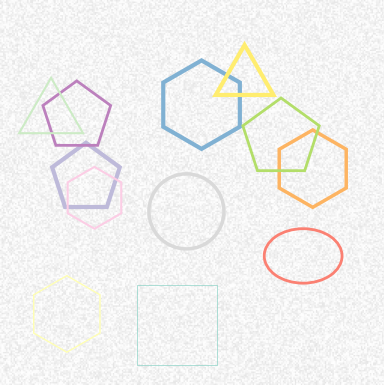[{"shape": "square", "thickness": 0.5, "radius": 0.52, "center": [0.459, 0.156]}, {"shape": "hexagon", "thickness": 1, "radius": 0.5, "center": [0.174, 0.185]}, {"shape": "pentagon", "thickness": 3, "radius": 0.46, "center": [0.223, 0.537]}, {"shape": "oval", "thickness": 2, "radius": 0.51, "center": [0.787, 0.335]}, {"shape": "hexagon", "thickness": 3, "radius": 0.57, "center": [0.524, 0.728]}, {"shape": "hexagon", "thickness": 2.5, "radius": 0.5, "center": [0.812, 0.562]}, {"shape": "pentagon", "thickness": 2, "radius": 0.52, "center": [0.73, 0.641]}, {"shape": "hexagon", "thickness": 1.5, "radius": 0.4, "center": [0.245, 0.486]}, {"shape": "circle", "thickness": 2.5, "radius": 0.49, "center": [0.484, 0.451]}, {"shape": "pentagon", "thickness": 2, "radius": 0.46, "center": [0.199, 0.697]}, {"shape": "triangle", "thickness": 1.5, "radius": 0.48, "center": [0.133, 0.702]}, {"shape": "triangle", "thickness": 3, "radius": 0.43, "center": [0.635, 0.797]}]